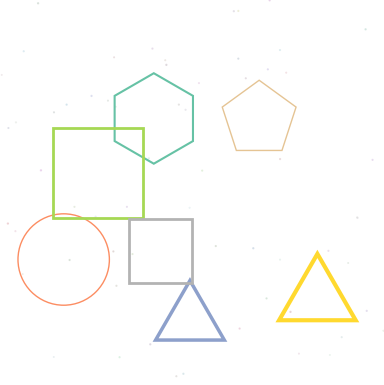[{"shape": "hexagon", "thickness": 1.5, "radius": 0.59, "center": [0.399, 0.692]}, {"shape": "circle", "thickness": 1, "radius": 0.59, "center": [0.165, 0.326]}, {"shape": "triangle", "thickness": 2.5, "radius": 0.52, "center": [0.493, 0.168]}, {"shape": "square", "thickness": 2, "radius": 0.58, "center": [0.253, 0.552]}, {"shape": "triangle", "thickness": 3, "radius": 0.57, "center": [0.824, 0.226]}, {"shape": "pentagon", "thickness": 1, "radius": 0.5, "center": [0.673, 0.691]}, {"shape": "square", "thickness": 2, "radius": 0.41, "center": [0.417, 0.348]}]